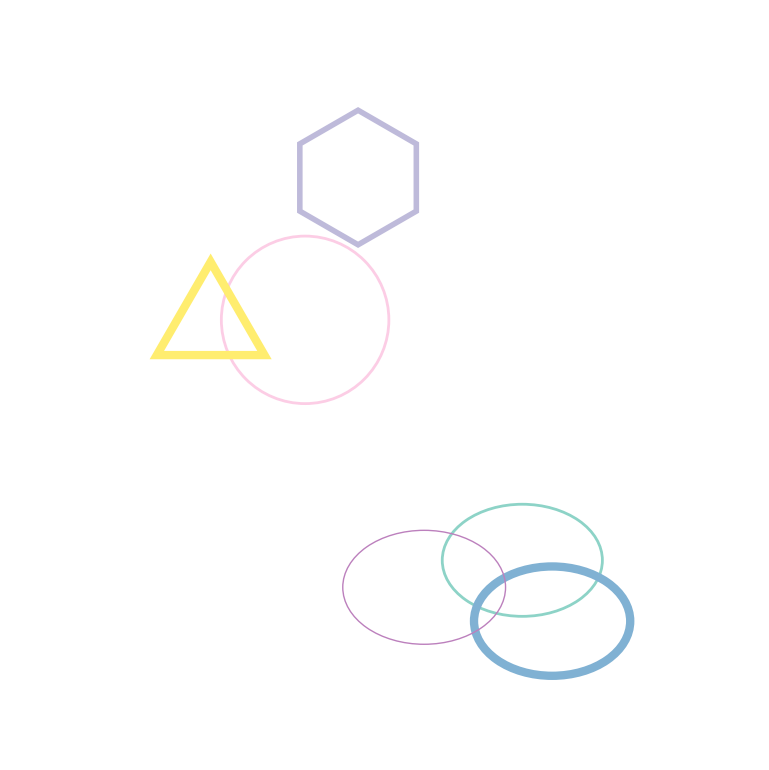[{"shape": "oval", "thickness": 1, "radius": 0.52, "center": [0.678, 0.272]}, {"shape": "hexagon", "thickness": 2, "radius": 0.44, "center": [0.465, 0.769]}, {"shape": "oval", "thickness": 3, "radius": 0.51, "center": [0.717, 0.193]}, {"shape": "circle", "thickness": 1, "radius": 0.54, "center": [0.396, 0.585]}, {"shape": "oval", "thickness": 0.5, "radius": 0.53, "center": [0.551, 0.237]}, {"shape": "triangle", "thickness": 3, "radius": 0.4, "center": [0.274, 0.579]}]